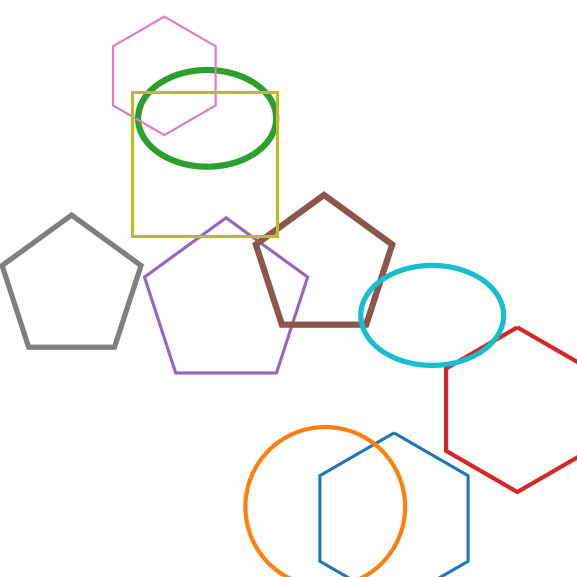[{"shape": "hexagon", "thickness": 1.5, "radius": 0.74, "center": [0.682, 0.101]}, {"shape": "circle", "thickness": 2, "radius": 0.69, "center": [0.563, 0.121]}, {"shape": "oval", "thickness": 3, "radius": 0.6, "center": [0.359, 0.794]}, {"shape": "hexagon", "thickness": 2, "radius": 0.71, "center": [0.896, 0.29]}, {"shape": "pentagon", "thickness": 1.5, "radius": 0.74, "center": [0.391, 0.473]}, {"shape": "pentagon", "thickness": 3, "radius": 0.62, "center": [0.561, 0.537]}, {"shape": "hexagon", "thickness": 1, "radius": 0.51, "center": [0.285, 0.868]}, {"shape": "pentagon", "thickness": 2.5, "radius": 0.63, "center": [0.124, 0.5]}, {"shape": "square", "thickness": 1.5, "radius": 0.62, "center": [0.354, 0.715]}, {"shape": "oval", "thickness": 2.5, "radius": 0.62, "center": [0.748, 0.453]}]